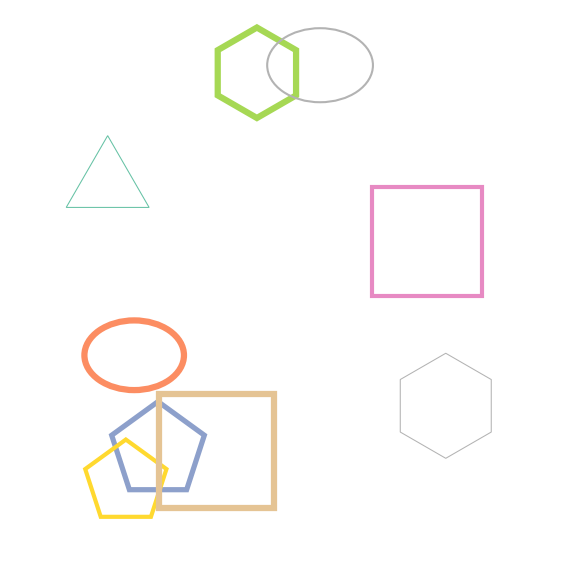[{"shape": "triangle", "thickness": 0.5, "radius": 0.41, "center": [0.186, 0.681]}, {"shape": "oval", "thickness": 3, "radius": 0.43, "center": [0.232, 0.384]}, {"shape": "pentagon", "thickness": 2.5, "radius": 0.42, "center": [0.274, 0.219]}, {"shape": "square", "thickness": 2, "radius": 0.47, "center": [0.739, 0.581]}, {"shape": "hexagon", "thickness": 3, "radius": 0.39, "center": [0.445, 0.873]}, {"shape": "pentagon", "thickness": 2, "radius": 0.37, "center": [0.218, 0.164]}, {"shape": "square", "thickness": 3, "radius": 0.5, "center": [0.374, 0.218]}, {"shape": "oval", "thickness": 1, "radius": 0.46, "center": [0.554, 0.886]}, {"shape": "hexagon", "thickness": 0.5, "radius": 0.45, "center": [0.772, 0.296]}]